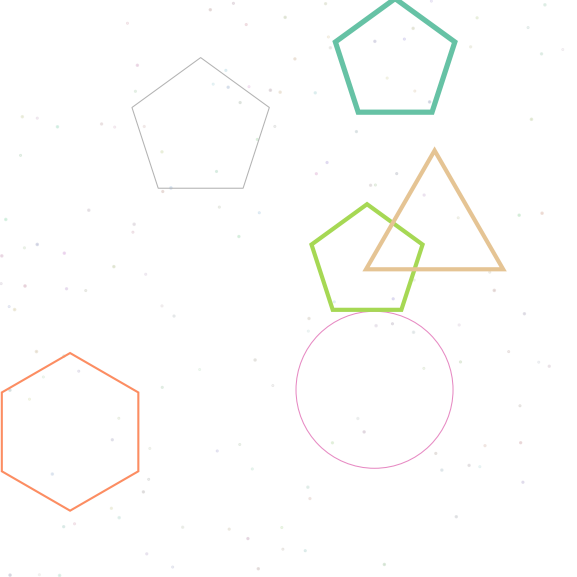[{"shape": "pentagon", "thickness": 2.5, "radius": 0.54, "center": [0.684, 0.893]}, {"shape": "hexagon", "thickness": 1, "radius": 0.68, "center": [0.121, 0.251]}, {"shape": "circle", "thickness": 0.5, "radius": 0.68, "center": [0.649, 0.324]}, {"shape": "pentagon", "thickness": 2, "radius": 0.51, "center": [0.636, 0.544]}, {"shape": "triangle", "thickness": 2, "radius": 0.69, "center": [0.753, 0.601]}, {"shape": "pentagon", "thickness": 0.5, "radius": 0.63, "center": [0.347, 0.774]}]